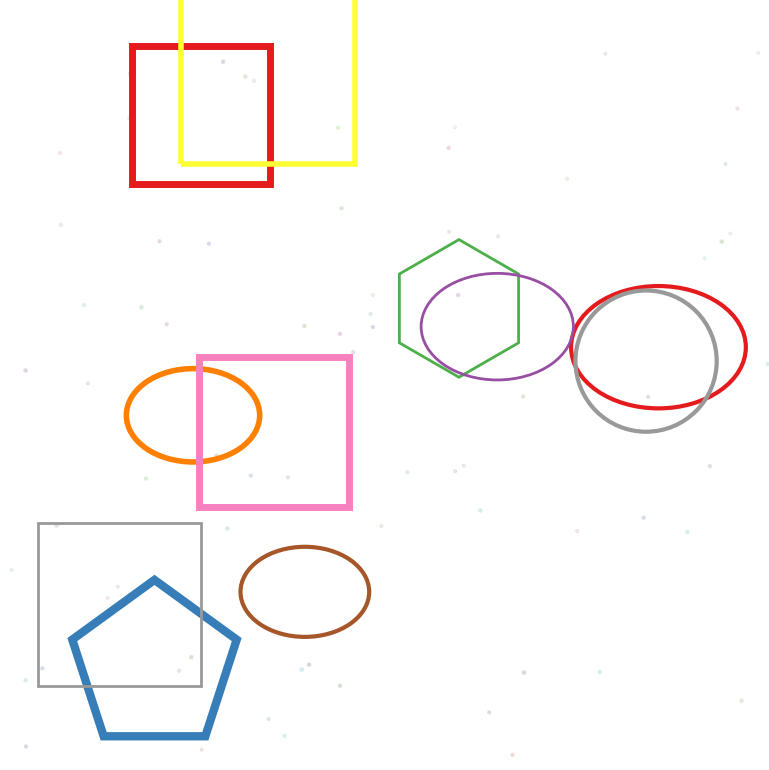[{"shape": "square", "thickness": 2.5, "radius": 0.45, "center": [0.261, 0.851]}, {"shape": "oval", "thickness": 1.5, "radius": 0.57, "center": [0.855, 0.549]}, {"shape": "pentagon", "thickness": 3, "radius": 0.56, "center": [0.201, 0.135]}, {"shape": "hexagon", "thickness": 1, "radius": 0.45, "center": [0.596, 0.599]}, {"shape": "oval", "thickness": 1, "radius": 0.49, "center": [0.646, 0.576]}, {"shape": "oval", "thickness": 2, "radius": 0.43, "center": [0.251, 0.461]}, {"shape": "square", "thickness": 2, "radius": 0.57, "center": [0.348, 0.899]}, {"shape": "oval", "thickness": 1.5, "radius": 0.42, "center": [0.396, 0.231]}, {"shape": "square", "thickness": 2.5, "radius": 0.49, "center": [0.356, 0.439]}, {"shape": "circle", "thickness": 1.5, "radius": 0.46, "center": [0.839, 0.531]}, {"shape": "square", "thickness": 1, "radius": 0.53, "center": [0.155, 0.214]}]